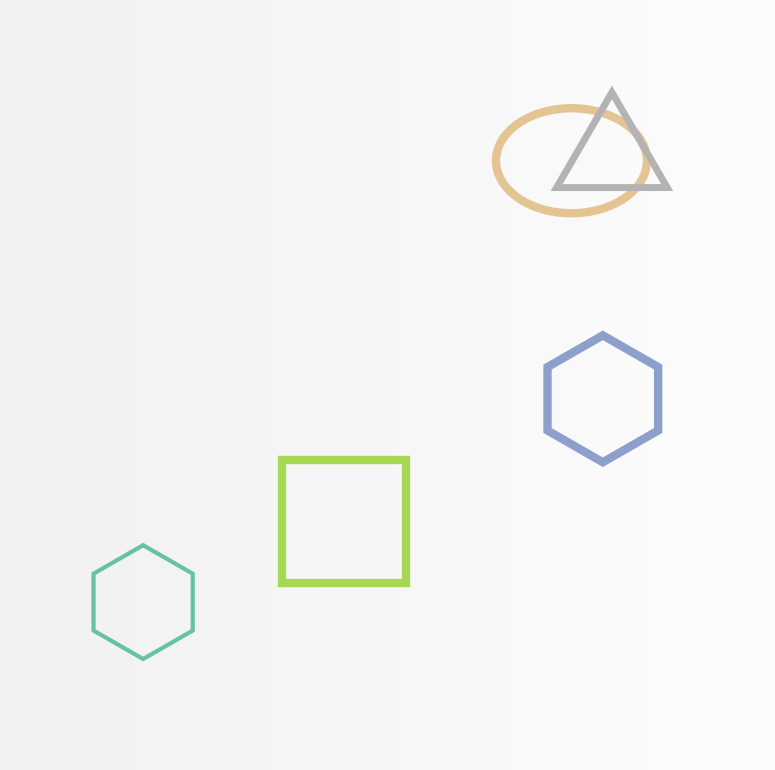[{"shape": "hexagon", "thickness": 1.5, "radius": 0.37, "center": [0.185, 0.218]}, {"shape": "hexagon", "thickness": 3, "radius": 0.41, "center": [0.778, 0.482]}, {"shape": "square", "thickness": 3, "radius": 0.4, "center": [0.444, 0.322]}, {"shape": "oval", "thickness": 3, "radius": 0.49, "center": [0.737, 0.791]}, {"shape": "triangle", "thickness": 2.5, "radius": 0.41, "center": [0.79, 0.798]}]